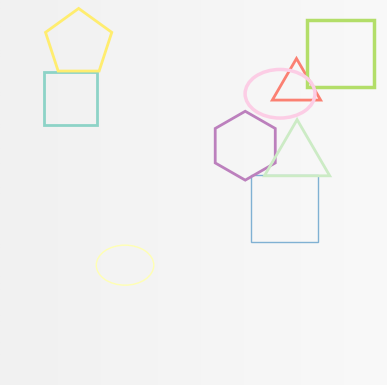[{"shape": "square", "thickness": 2, "radius": 0.34, "center": [0.181, 0.744]}, {"shape": "oval", "thickness": 1, "radius": 0.37, "center": [0.323, 0.311]}, {"shape": "triangle", "thickness": 2, "radius": 0.36, "center": [0.765, 0.776]}, {"shape": "square", "thickness": 1, "radius": 0.44, "center": [0.735, 0.458]}, {"shape": "square", "thickness": 2.5, "radius": 0.43, "center": [0.879, 0.862]}, {"shape": "oval", "thickness": 2.5, "radius": 0.45, "center": [0.723, 0.756]}, {"shape": "hexagon", "thickness": 2, "radius": 0.45, "center": [0.633, 0.622]}, {"shape": "triangle", "thickness": 2, "radius": 0.49, "center": [0.767, 0.592]}, {"shape": "pentagon", "thickness": 2, "radius": 0.45, "center": [0.203, 0.888]}]